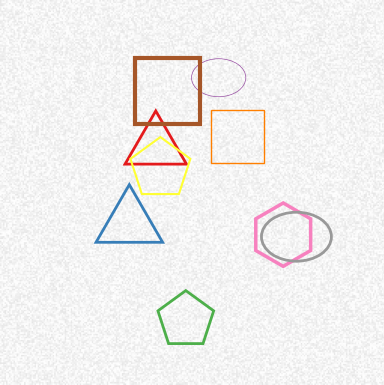[{"shape": "triangle", "thickness": 2, "radius": 0.46, "center": [0.405, 0.62]}, {"shape": "triangle", "thickness": 2, "radius": 0.5, "center": [0.336, 0.421]}, {"shape": "pentagon", "thickness": 2, "radius": 0.38, "center": [0.483, 0.169]}, {"shape": "oval", "thickness": 0.5, "radius": 0.35, "center": [0.568, 0.798]}, {"shape": "square", "thickness": 1, "radius": 0.34, "center": [0.618, 0.644]}, {"shape": "pentagon", "thickness": 1.5, "radius": 0.41, "center": [0.417, 0.562]}, {"shape": "square", "thickness": 3, "radius": 0.43, "center": [0.435, 0.763]}, {"shape": "hexagon", "thickness": 2.5, "radius": 0.41, "center": [0.736, 0.39]}, {"shape": "oval", "thickness": 2, "radius": 0.45, "center": [0.77, 0.385]}]